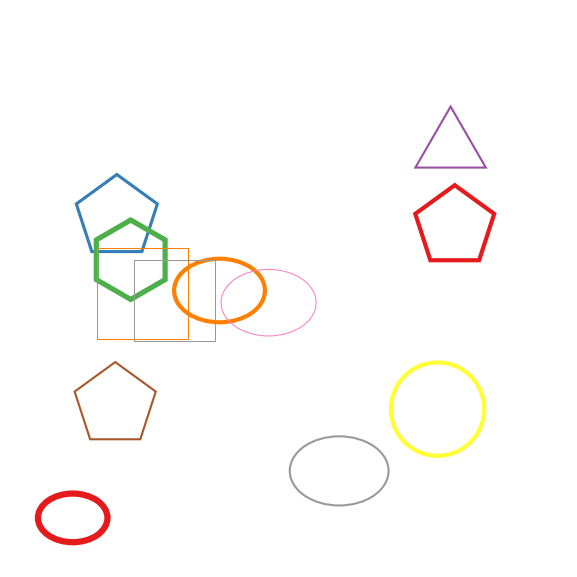[{"shape": "pentagon", "thickness": 2, "radius": 0.36, "center": [0.787, 0.607]}, {"shape": "oval", "thickness": 3, "radius": 0.3, "center": [0.126, 0.102]}, {"shape": "pentagon", "thickness": 1.5, "radius": 0.37, "center": [0.202, 0.623]}, {"shape": "hexagon", "thickness": 2.5, "radius": 0.34, "center": [0.226, 0.549]}, {"shape": "triangle", "thickness": 1, "radius": 0.35, "center": [0.78, 0.744]}, {"shape": "oval", "thickness": 2, "radius": 0.39, "center": [0.38, 0.496]}, {"shape": "square", "thickness": 0.5, "radius": 0.39, "center": [0.246, 0.491]}, {"shape": "circle", "thickness": 2, "radius": 0.4, "center": [0.758, 0.291]}, {"shape": "pentagon", "thickness": 1, "radius": 0.37, "center": [0.2, 0.298]}, {"shape": "oval", "thickness": 0.5, "radius": 0.41, "center": [0.465, 0.475]}, {"shape": "square", "thickness": 0.5, "radius": 0.35, "center": [0.303, 0.478]}, {"shape": "oval", "thickness": 1, "radius": 0.43, "center": [0.587, 0.184]}]